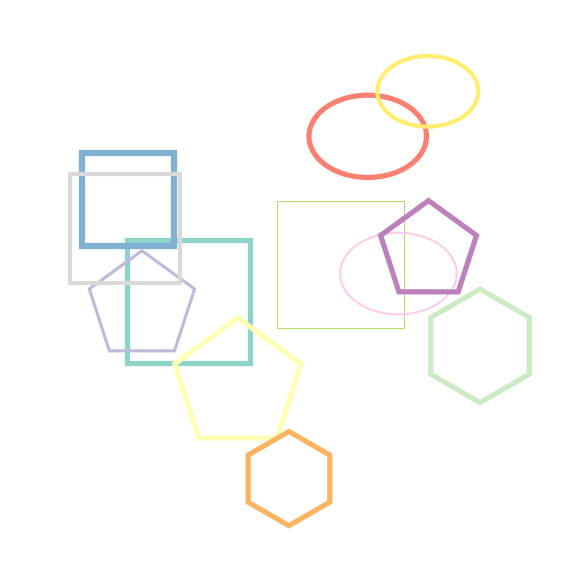[{"shape": "square", "thickness": 2.5, "radius": 0.53, "center": [0.327, 0.478]}, {"shape": "pentagon", "thickness": 2.5, "radius": 0.58, "center": [0.412, 0.334]}, {"shape": "pentagon", "thickness": 1.5, "radius": 0.48, "center": [0.246, 0.469]}, {"shape": "oval", "thickness": 2.5, "radius": 0.51, "center": [0.637, 0.763]}, {"shape": "square", "thickness": 3, "radius": 0.4, "center": [0.221, 0.654]}, {"shape": "hexagon", "thickness": 2.5, "radius": 0.41, "center": [0.5, 0.17]}, {"shape": "square", "thickness": 0.5, "radius": 0.55, "center": [0.589, 0.541]}, {"shape": "oval", "thickness": 1, "radius": 0.5, "center": [0.69, 0.525]}, {"shape": "square", "thickness": 2, "radius": 0.47, "center": [0.217, 0.604]}, {"shape": "pentagon", "thickness": 2.5, "radius": 0.44, "center": [0.742, 0.564]}, {"shape": "hexagon", "thickness": 2.5, "radius": 0.49, "center": [0.831, 0.4]}, {"shape": "oval", "thickness": 2, "radius": 0.44, "center": [0.741, 0.841]}]